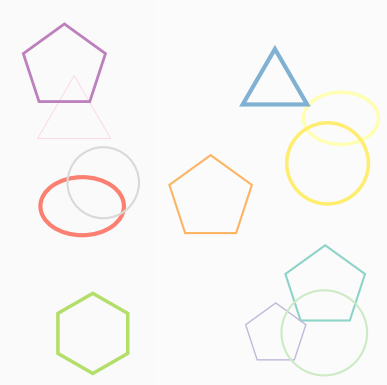[{"shape": "pentagon", "thickness": 1.5, "radius": 0.54, "center": [0.839, 0.255]}, {"shape": "oval", "thickness": 2.5, "radius": 0.48, "center": [0.88, 0.693]}, {"shape": "pentagon", "thickness": 1, "radius": 0.41, "center": [0.712, 0.131]}, {"shape": "oval", "thickness": 3, "radius": 0.54, "center": [0.212, 0.464]}, {"shape": "triangle", "thickness": 3, "radius": 0.48, "center": [0.709, 0.777]}, {"shape": "pentagon", "thickness": 1.5, "radius": 0.56, "center": [0.544, 0.485]}, {"shape": "hexagon", "thickness": 2.5, "radius": 0.52, "center": [0.24, 0.134]}, {"shape": "triangle", "thickness": 0.5, "radius": 0.54, "center": [0.191, 0.695]}, {"shape": "circle", "thickness": 1.5, "radius": 0.46, "center": [0.266, 0.525]}, {"shape": "pentagon", "thickness": 2, "radius": 0.56, "center": [0.166, 0.826]}, {"shape": "circle", "thickness": 1.5, "radius": 0.55, "center": [0.837, 0.135]}, {"shape": "circle", "thickness": 2.5, "radius": 0.53, "center": [0.845, 0.576]}]